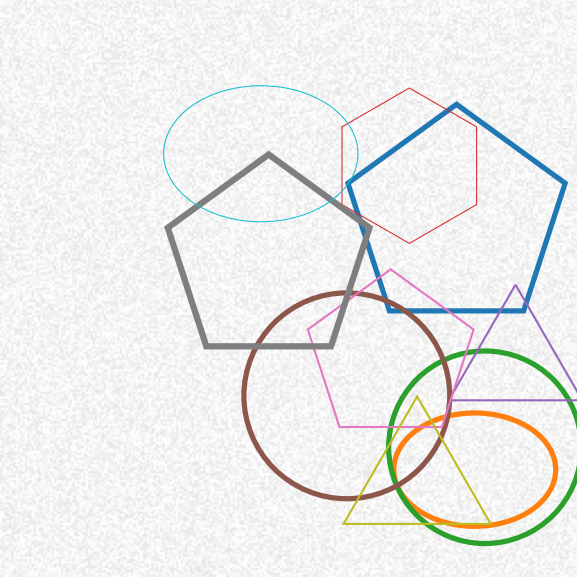[{"shape": "pentagon", "thickness": 2.5, "radius": 0.99, "center": [0.791, 0.621]}, {"shape": "oval", "thickness": 2.5, "radius": 0.7, "center": [0.822, 0.186]}, {"shape": "circle", "thickness": 2.5, "radius": 0.83, "center": [0.84, 0.225]}, {"shape": "hexagon", "thickness": 0.5, "radius": 0.67, "center": [0.709, 0.712]}, {"shape": "triangle", "thickness": 1, "radius": 0.67, "center": [0.893, 0.373]}, {"shape": "circle", "thickness": 2.5, "radius": 0.89, "center": [0.601, 0.314]}, {"shape": "pentagon", "thickness": 1, "radius": 0.75, "center": [0.677, 0.382]}, {"shape": "pentagon", "thickness": 3, "radius": 0.92, "center": [0.465, 0.548]}, {"shape": "triangle", "thickness": 1, "radius": 0.74, "center": [0.722, 0.165]}, {"shape": "oval", "thickness": 0.5, "radius": 0.84, "center": [0.452, 0.733]}]